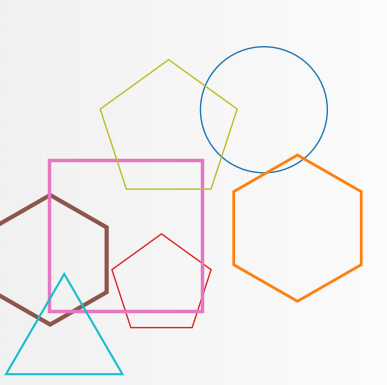[{"shape": "circle", "thickness": 1, "radius": 0.82, "center": [0.681, 0.715]}, {"shape": "hexagon", "thickness": 2, "radius": 0.95, "center": [0.768, 0.407]}, {"shape": "pentagon", "thickness": 1, "radius": 0.67, "center": [0.417, 0.258]}, {"shape": "hexagon", "thickness": 3, "radius": 0.84, "center": [0.13, 0.325]}, {"shape": "square", "thickness": 2.5, "radius": 0.98, "center": [0.324, 0.389]}, {"shape": "pentagon", "thickness": 1, "radius": 0.93, "center": [0.435, 0.659]}, {"shape": "triangle", "thickness": 1.5, "radius": 0.87, "center": [0.166, 0.115]}]